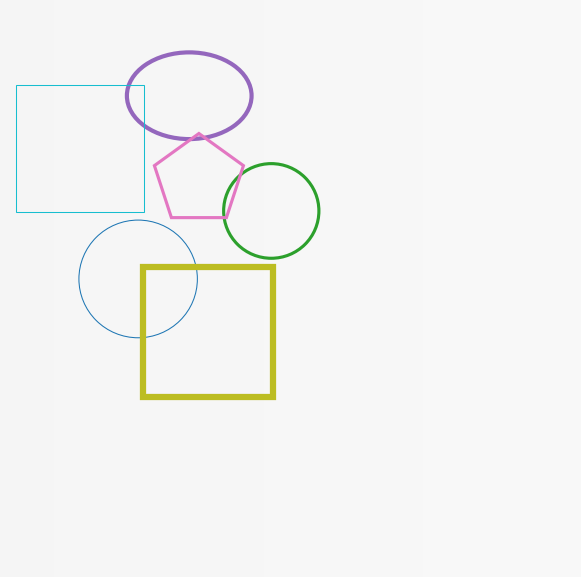[{"shape": "circle", "thickness": 0.5, "radius": 0.51, "center": [0.238, 0.516]}, {"shape": "circle", "thickness": 1.5, "radius": 0.41, "center": [0.467, 0.634]}, {"shape": "oval", "thickness": 2, "radius": 0.54, "center": [0.326, 0.833]}, {"shape": "pentagon", "thickness": 1.5, "radius": 0.4, "center": [0.342, 0.687]}, {"shape": "square", "thickness": 3, "radius": 0.56, "center": [0.357, 0.425]}, {"shape": "square", "thickness": 0.5, "radius": 0.55, "center": [0.138, 0.742]}]